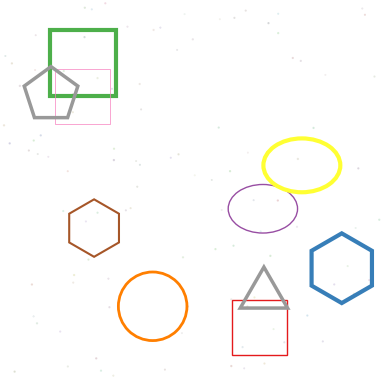[{"shape": "square", "thickness": 1, "radius": 0.36, "center": [0.673, 0.15]}, {"shape": "hexagon", "thickness": 3, "radius": 0.45, "center": [0.888, 0.303]}, {"shape": "square", "thickness": 3, "radius": 0.43, "center": [0.215, 0.837]}, {"shape": "oval", "thickness": 1, "radius": 0.45, "center": [0.683, 0.458]}, {"shape": "circle", "thickness": 2, "radius": 0.45, "center": [0.397, 0.204]}, {"shape": "oval", "thickness": 3, "radius": 0.5, "center": [0.784, 0.571]}, {"shape": "hexagon", "thickness": 1.5, "radius": 0.37, "center": [0.244, 0.408]}, {"shape": "square", "thickness": 0.5, "radius": 0.36, "center": [0.214, 0.75]}, {"shape": "pentagon", "thickness": 2.5, "radius": 0.37, "center": [0.133, 0.754]}, {"shape": "triangle", "thickness": 2.5, "radius": 0.35, "center": [0.685, 0.235]}]